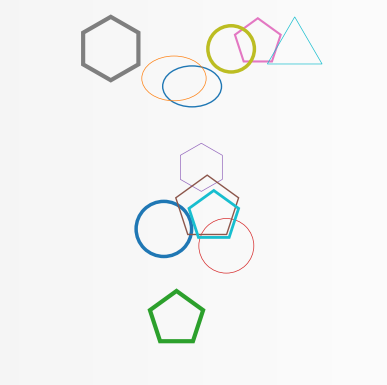[{"shape": "oval", "thickness": 1, "radius": 0.38, "center": [0.496, 0.776]}, {"shape": "circle", "thickness": 2.5, "radius": 0.36, "center": [0.423, 0.405]}, {"shape": "oval", "thickness": 0.5, "radius": 0.42, "center": [0.449, 0.796]}, {"shape": "pentagon", "thickness": 3, "radius": 0.36, "center": [0.456, 0.172]}, {"shape": "circle", "thickness": 0.5, "radius": 0.35, "center": [0.584, 0.362]}, {"shape": "hexagon", "thickness": 0.5, "radius": 0.31, "center": [0.52, 0.565]}, {"shape": "pentagon", "thickness": 1, "radius": 0.43, "center": [0.535, 0.46]}, {"shape": "pentagon", "thickness": 1.5, "radius": 0.31, "center": [0.665, 0.891]}, {"shape": "hexagon", "thickness": 3, "radius": 0.41, "center": [0.286, 0.874]}, {"shape": "circle", "thickness": 2.5, "radius": 0.3, "center": [0.596, 0.873]}, {"shape": "pentagon", "thickness": 2, "radius": 0.34, "center": [0.552, 0.438]}, {"shape": "triangle", "thickness": 0.5, "radius": 0.41, "center": [0.761, 0.875]}]